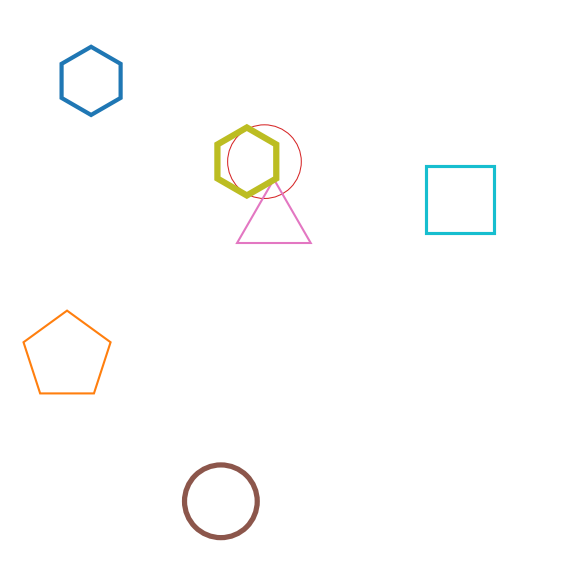[{"shape": "hexagon", "thickness": 2, "radius": 0.3, "center": [0.158, 0.859]}, {"shape": "pentagon", "thickness": 1, "radius": 0.4, "center": [0.116, 0.382]}, {"shape": "circle", "thickness": 0.5, "radius": 0.32, "center": [0.458, 0.719]}, {"shape": "circle", "thickness": 2.5, "radius": 0.31, "center": [0.382, 0.131]}, {"shape": "triangle", "thickness": 1, "radius": 0.37, "center": [0.474, 0.615]}, {"shape": "hexagon", "thickness": 3, "radius": 0.29, "center": [0.427, 0.72]}, {"shape": "square", "thickness": 1.5, "radius": 0.29, "center": [0.797, 0.654]}]